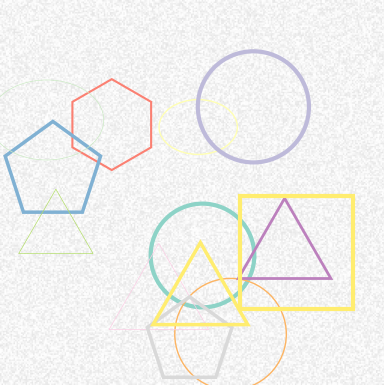[{"shape": "circle", "thickness": 3, "radius": 0.67, "center": [0.526, 0.336]}, {"shape": "oval", "thickness": 1, "radius": 0.51, "center": [0.515, 0.67]}, {"shape": "circle", "thickness": 3, "radius": 0.72, "center": [0.658, 0.722]}, {"shape": "hexagon", "thickness": 1.5, "radius": 0.59, "center": [0.29, 0.676]}, {"shape": "pentagon", "thickness": 2.5, "radius": 0.65, "center": [0.137, 0.554]}, {"shape": "circle", "thickness": 1, "radius": 0.72, "center": [0.599, 0.132]}, {"shape": "triangle", "thickness": 0.5, "radius": 0.56, "center": [0.145, 0.397]}, {"shape": "triangle", "thickness": 0.5, "radius": 0.75, "center": [0.413, 0.218]}, {"shape": "pentagon", "thickness": 2.5, "radius": 0.58, "center": [0.492, 0.114]}, {"shape": "triangle", "thickness": 2, "radius": 0.69, "center": [0.739, 0.346]}, {"shape": "oval", "thickness": 0.5, "radius": 0.74, "center": [0.121, 0.688]}, {"shape": "square", "thickness": 3, "radius": 0.73, "center": [0.77, 0.345]}, {"shape": "triangle", "thickness": 2.5, "radius": 0.71, "center": [0.521, 0.228]}]